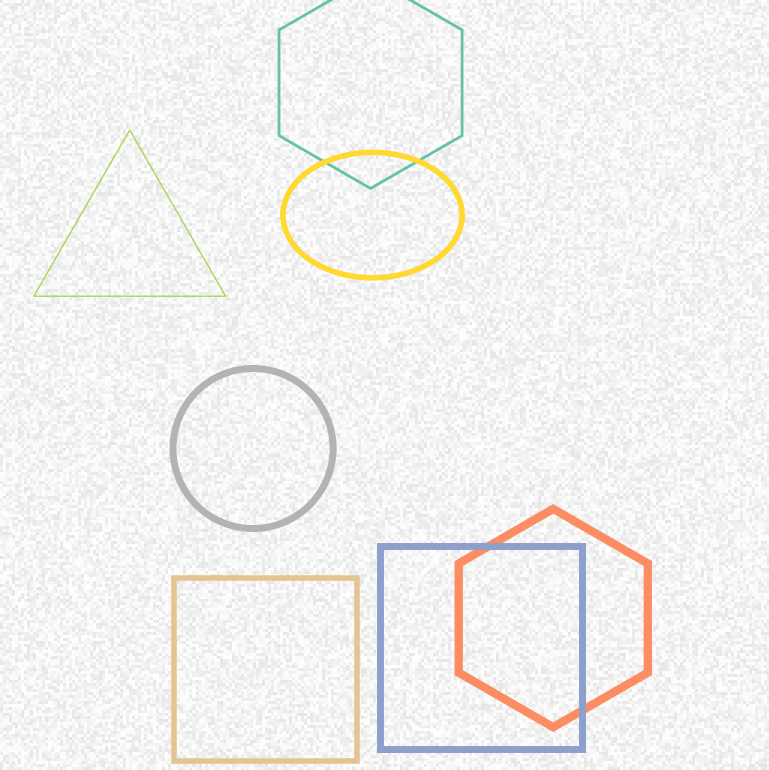[{"shape": "hexagon", "thickness": 1, "radius": 0.69, "center": [0.481, 0.893]}, {"shape": "hexagon", "thickness": 3, "radius": 0.71, "center": [0.718, 0.197]}, {"shape": "square", "thickness": 2.5, "radius": 0.66, "center": [0.625, 0.159]}, {"shape": "triangle", "thickness": 0.5, "radius": 0.72, "center": [0.168, 0.687]}, {"shape": "oval", "thickness": 2, "radius": 0.58, "center": [0.484, 0.721]}, {"shape": "square", "thickness": 2, "radius": 0.6, "center": [0.345, 0.13]}, {"shape": "circle", "thickness": 2.5, "radius": 0.52, "center": [0.329, 0.418]}]